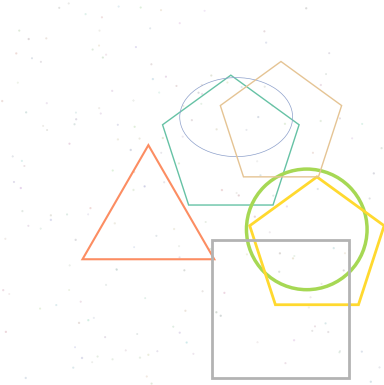[{"shape": "pentagon", "thickness": 1, "radius": 0.93, "center": [0.6, 0.618]}, {"shape": "triangle", "thickness": 1.5, "radius": 0.99, "center": [0.385, 0.425]}, {"shape": "oval", "thickness": 0.5, "radius": 0.73, "center": [0.613, 0.696]}, {"shape": "circle", "thickness": 2.5, "radius": 0.78, "center": [0.797, 0.404]}, {"shape": "pentagon", "thickness": 2, "radius": 0.92, "center": [0.823, 0.357]}, {"shape": "pentagon", "thickness": 1, "radius": 0.83, "center": [0.73, 0.675]}, {"shape": "square", "thickness": 2, "radius": 0.89, "center": [0.729, 0.198]}]